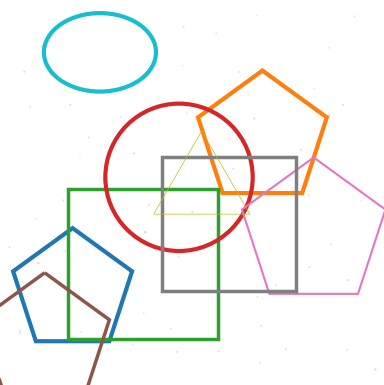[{"shape": "pentagon", "thickness": 3, "radius": 0.81, "center": [0.189, 0.245]}, {"shape": "pentagon", "thickness": 3, "radius": 0.88, "center": [0.682, 0.641]}, {"shape": "square", "thickness": 2.5, "radius": 0.98, "center": [0.372, 0.314]}, {"shape": "circle", "thickness": 3, "radius": 0.96, "center": [0.465, 0.539]}, {"shape": "pentagon", "thickness": 2.5, "radius": 0.88, "center": [0.116, 0.115]}, {"shape": "pentagon", "thickness": 1.5, "radius": 0.98, "center": [0.815, 0.395]}, {"shape": "square", "thickness": 2.5, "radius": 0.87, "center": [0.595, 0.418]}, {"shape": "triangle", "thickness": 0.5, "radius": 0.72, "center": [0.524, 0.516]}, {"shape": "oval", "thickness": 3, "radius": 0.73, "center": [0.26, 0.864]}]